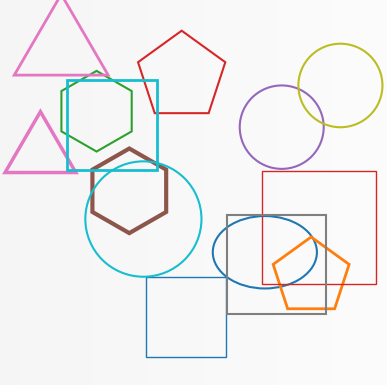[{"shape": "oval", "thickness": 1.5, "radius": 0.67, "center": [0.683, 0.345]}, {"shape": "square", "thickness": 1, "radius": 0.51, "center": [0.481, 0.177]}, {"shape": "pentagon", "thickness": 2, "radius": 0.52, "center": [0.803, 0.281]}, {"shape": "hexagon", "thickness": 1.5, "radius": 0.52, "center": [0.249, 0.711]}, {"shape": "square", "thickness": 1, "radius": 0.73, "center": [0.823, 0.409]}, {"shape": "pentagon", "thickness": 1.5, "radius": 0.59, "center": [0.469, 0.802]}, {"shape": "circle", "thickness": 1.5, "radius": 0.54, "center": [0.727, 0.67]}, {"shape": "hexagon", "thickness": 3, "radius": 0.55, "center": [0.334, 0.504]}, {"shape": "triangle", "thickness": 2.5, "radius": 0.53, "center": [0.104, 0.605]}, {"shape": "triangle", "thickness": 2, "radius": 0.7, "center": [0.158, 0.875]}, {"shape": "square", "thickness": 1.5, "radius": 0.64, "center": [0.713, 0.313]}, {"shape": "circle", "thickness": 1.5, "radius": 0.54, "center": [0.878, 0.778]}, {"shape": "circle", "thickness": 1.5, "radius": 0.75, "center": [0.37, 0.431]}, {"shape": "square", "thickness": 2, "radius": 0.58, "center": [0.289, 0.675]}]